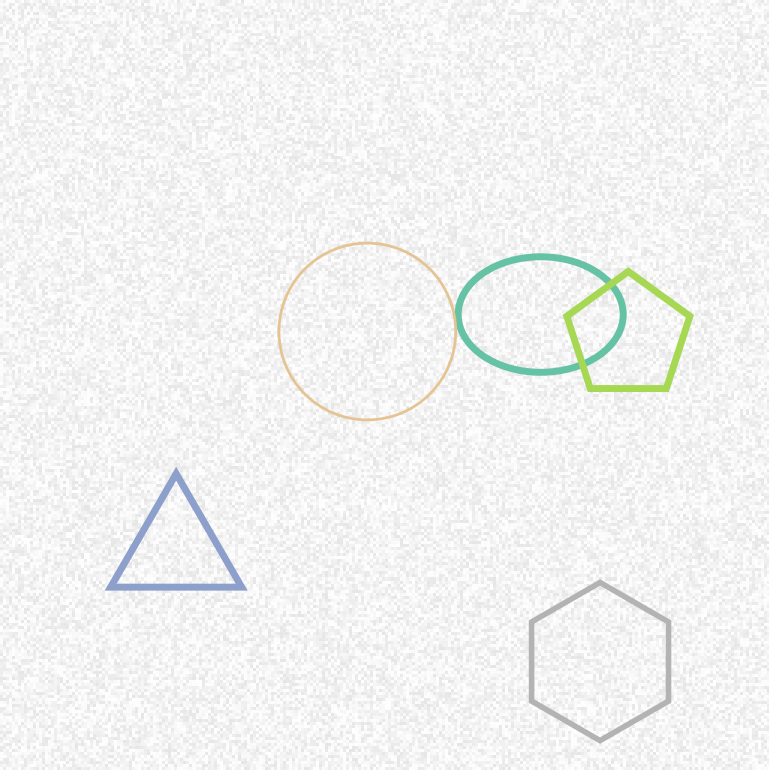[{"shape": "oval", "thickness": 2.5, "radius": 0.54, "center": [0.702, 0.592]}, {"shape": "triangle", "thickness": 2.5, "radius": 0.49, "center": [0.229, 0.287]}, {"shape": "pentagon", "thickness": 2.5, "radius": 0.42, "center": [0.816, 0.563]}, {"shape": "circle", "thickness": 1, "radius": 0.57, "center": [0.477, 0.569]}, {"shape": "hexagon", "thickness": 2, "radius": 0.51, "center": [0.779, 0.141]}]